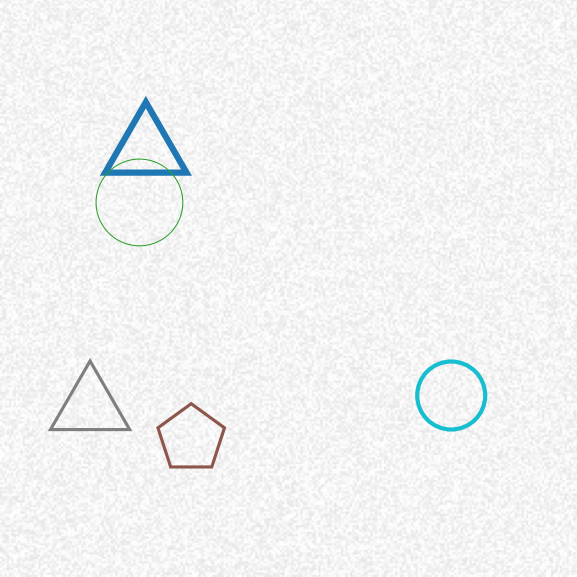[{"shape": "triangle", "thickness": 3, "radius": 0.41, "center": [0.253, 0.741]}, {"shape": "circle", "thickness": 0.5, "radius": 0.38, "center": [0.241, 0.649]}, {"shape": "pentagon", "thickness": 1.5, "radius": 0.3, "center": [0.331, 0.24]}, {"shape": "triangle", "thickness": 1.5, "radius": 0.4, "center": [0.156, 0.295]}, {"shape": "circle", "thickness": 2, "radius": 0.29, "center": [0.781, 0.314]}]